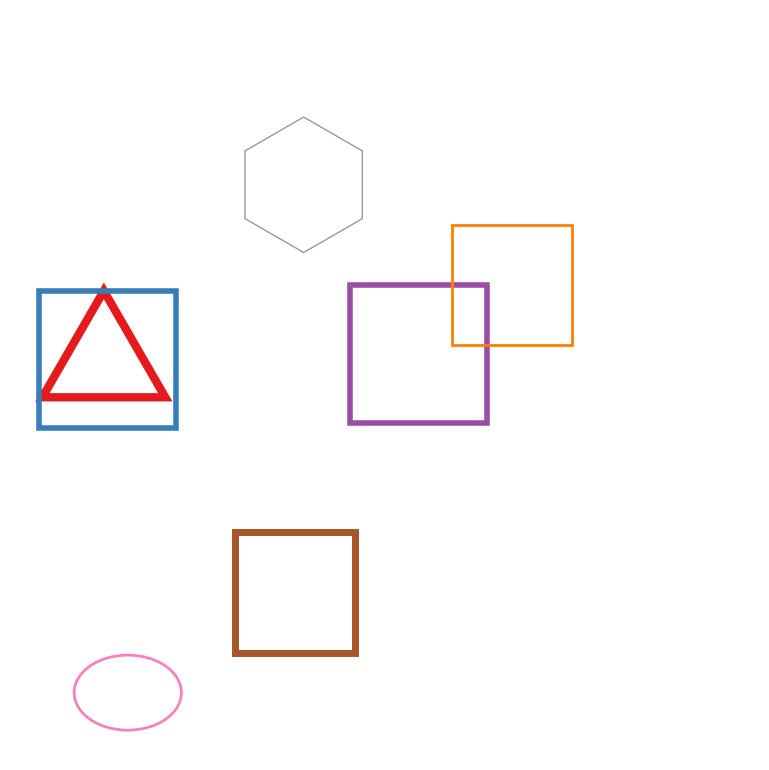[{"shape": "triangle", "thickness": 3, "radius": 0.46, "center": [0.135, 0.53]}, {"shape": "square", "thickness": 2, "radius": 0.44, "center": [0.14, 0.533]}, {"shape": "square", "thickness": 2, "radius": 0.45, "center": [0.544, 0.541]}, {"shape": "square", "thickness": 1, "radius": 0.39, "center": [0.665, 0.63]}, {"shape": "square", "thickness": 2.5, "radius": 0.39, "center": [0.383, 0.231]}, {"shape": "oval", "thickness": 1, "radius": 0.35, "center": [0.166, 0.1]}, {"shape": "hexagon", "thickness": 0.5, "radius": 0.44, "center": [0.394, 0.76]}]